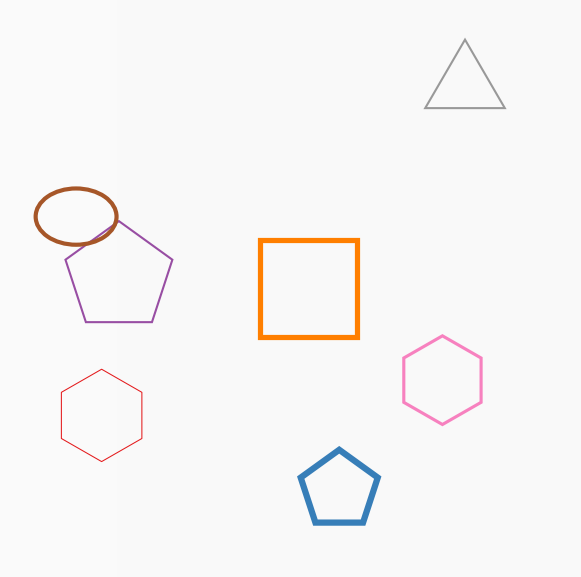[{"shape": "hexagon", "thickness": 0.5, "radius": 0.4, "center": [0.175, 0.28]}, {"shape": "pentagon", "thickness": 3, "radius": 0.35, "center": [0.584, 0.151]}, {"shape": "pentagon", "thickness": 1, "radius": 0.48, "center": [0.205, 0.52]}, {"shape": "square", "thickness": 2.5, "radius": 0.42, "center": [0.531, 0.499]}, {"shape": "oval", "thickness": 2, "radius": 0.35, "center": [0.131, 0.624]}, {"shape": "hexagon", "thickness": 1.5, "radius": 0.38, "center": [0.761, 0.341]}, {"shape": "triangle", "thickness": 1, "radius": 0.4, "center": [0.8, 0.851]}]